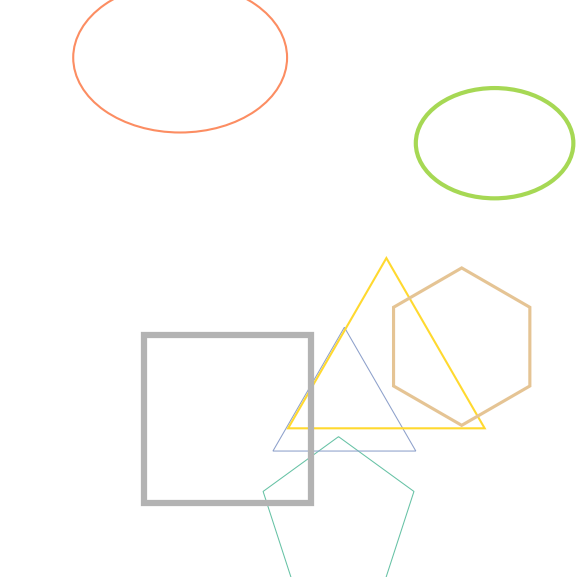[{"shape": "pentagon", "thickness": 0.5, "radius": 0.69, "center": [0.586, 0.106]}, {"shape": "oval", "thickness": 1, "radius": 0.93, "center": [0.312, 0.899]}, {"shape": "triangle", "thickness": 0.5, "radius": 0.71, "center": [0.596, 0.29]}, {"shape": "oval", "thickness": 2, "radius": 0.68, "center": [0.856, 0.751]}, {"shape": "triangle", "thickness": 1, "radius": 0.98, "center": [0.669, 0.356]}, {"shape": "hexagon", "thickness": 1.5, "radius": 0.68, "center": [0.799, 0.399]}, {"shape": "square", "thickness": 3, "radius": 0.72, "center": [0.394, 0.274]}]